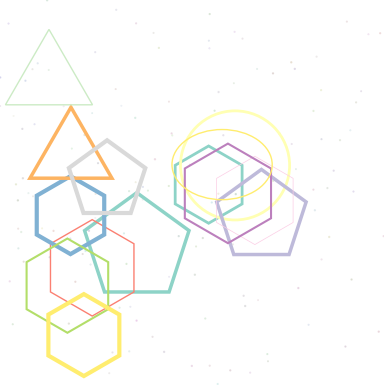[{"shape": "pentagon", "thickness": 2.5, "radius": 0.71, "center": [0.355, 0.357]}, {"shape": "hexagon", "thickness": 2, "radius": 0.5, "center": [0.542, 0.52]}, {"shape": "circle", "thickness": 2, "radius": 0.71, "center": [0.611, 0.57]}, {"shape": "pentagon", "thickness": 2.5, "radius": 0.61, "center": [0.679, 0.438]}, {"shape": "hexagon", "thickness": 1, "radius": 0.63, "center": [0.24, 0.304]}, {"shape": "hexagon", "thickness": 3, "radius": 0.51, "center": [0.183, 0.441]}, {"shape": "triangle", "thickness": 2.5, "radius": 0.61, "center": [0.184, 0.599]}, {"shape": "hexagon", "thickness": 1.5, "radius": 0.61, "center": [0.175, 0.258]}, {"shape": "hexagon", "thickness": 0.5, "radius": 0.57, "center": [0.662, 0.479]}, {"shape": "pentagon", "thickness": 3, "radius": 0.52, "center": [0.278, 0.531]}, {"shape": "hexagon", "thickness": 1.5, "radius": 0.65, "center": [0.592, 0.498]}, {"shape": "triangle", "thickness": 1, "radius": 0.65, "center": [0.127, 0.793]}, {"shape": "hexagon", "thickness": 3, "radius": 0.53, "center": [0.218, 0.13]}, {"shape": "oval", "thickness": 1, "radius": 0.65, "center": [0.577, 0.572]}]